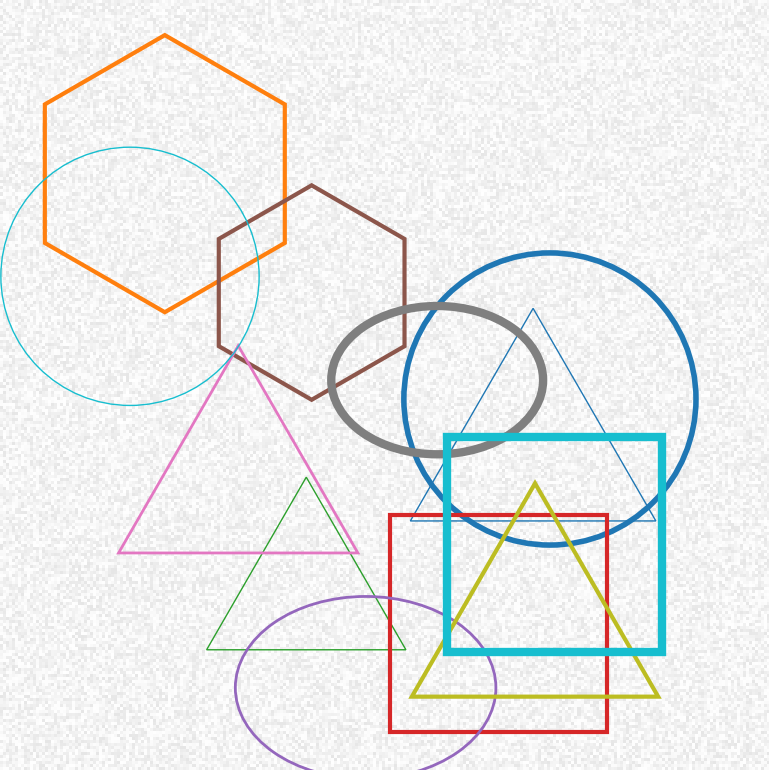[{"shape": "triangle", "thickness": 0.5, "radius": 0.92, "center": [0.692, 0.415]}, {"shape": "circle", "thickness": 2, "radius": 0.95, "center": [0.714, 0.482]}, {"shape": "hexagon", "thickness": 1.5, "radius": 0.9, "center": [0.214, 0.774]}, {"shape": "triangle", "thickness": 0.5, "radius": 0.75, "center": [0.398, 0.231]}, {"shape": "square", "thickness": 1.5, "radius": 0.71, "center": [0.647, 0.19]}, {"shape": "oval", "thickness": 1, "radius": 0.85, "center": [0.475, 0.107]}, {"shape": "hexagon", "thickness": 1.5, "radius": 0.7, "center": [0.405, 0.62]}, {"shape": "triangle", "thickness": 1, "radius": 0.9, "center": [0.309, 0.372]}, {"shape": "oval", "thickness": 3, "radius": 0.69, "center": [0.568, 0.506]}, {"shape": "triangle", "thickness": 1.5, "radius": 0.92, "center": [0.695, 0.188]}, {"shape": "circle", "thickness": 0.5, "radius": 0.84, "center": [0.169, 0.641]}, {"shape": "square", "thickness": 3, "radius": 0.7, "center": [0.72, 0.293]}]